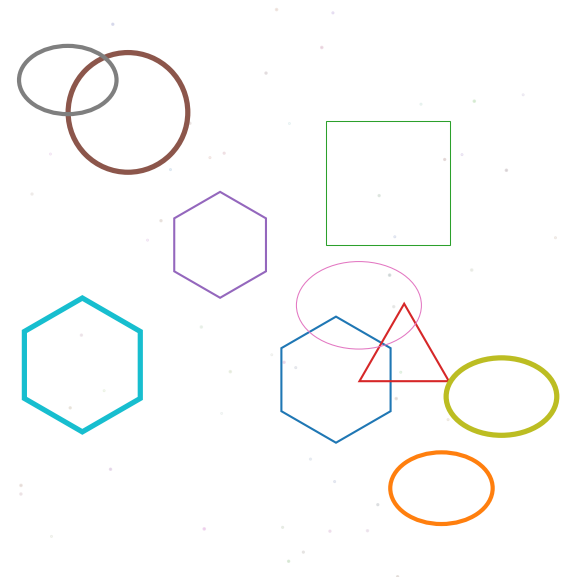[{"shape": "hexagon", "thickness": 1, "radius": 0.55, "center": [0.582, 0.342]}, {"shape": "oval", "thickness": 2, "radius": 0.44, "center": [0.764, 0.154]}, {"shape": "square", "thickness": 0.5, "radius": 0.54, "center": [0.672, 0.683]}, {"shape": "triangle", "thickness": 1, "radius": 0.45, "center": [0.7, 0.384]}, {"shape": "hexagon", "thickness": 1, "radius": 0.46, "center": [0.381, 0.575]}, {"shape": "circle", "thickness": 2.5, "radius": 0.52, "center": [0.222, 0.804]}, {"shape": "oval", "thickness": 0.5, "radius": 0.54, "center": [0.621, 0.47]}, {"shape": "oval", "thickness": 2, "radius": 0.42, "center": [0.117, 0.861]}, {"shape": "oval", "thickness": 2.5, "radius": 0.48, "center": [0.868, 0.312]}, {"shape": "hexagon", "thickness": 2.5, "radius": 0.58, "center": [0.143, 0.367]}]